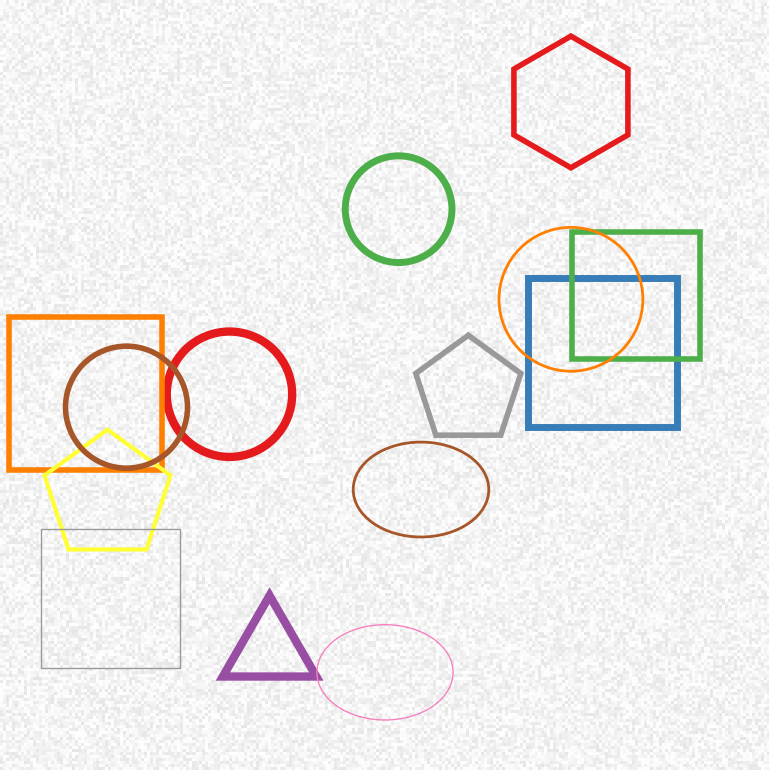[{"shape": "circle", "thickness": 3, "radius": 0.41, "center": [0.298, 0.488]}, {"shape": "hexagon", "thickness": 2, "radius": 0.43, "center": [0.741, 0.868]}, {"shape": "square", "thickness": 2.5, "radius": 0.48, "center": [0.783, 0.542]}, {"shape": "circle", "thickness": 2.5, "radius": 0.35, "center": [0.518, 0.728]}, {"shape": "square", "thickness": 2, "radius": 0.41, "center": [0.826, 0.616]}, {"shape": "triangle", "thickness": 3, "radius": 0.35, "center": [0.35, 0.156]}, {"shape": "circle", "thickness": 1, "radius": 0.47, "center": [0.741, 0.611]}, {"shape": "square", "thickness": 2, "radius": 0.5, "center": [0.111, 0.489]}, {"shape": "pentagon", "thickness": 1.5, "radius": 0.43, "center": [0.14, 0.356]}, {"shape": "circle", "thickness": 2, "radius": 0.4, "center": [0.164, 0.471]}, {"shape": "oval", "thickness": 1, "radius": 0.44, "center": [0.547, 0.364]}, {"shape": "oval", "thickness": 0.5, "radius": 0.44, "center": [0.5, 0.127]}, {"shape": "pentagon", "thickness": 2, "radius": 0.36, "center": [0.608, 0.493]}, {"shape": "square", "thickness": 0.5, "radius": 0.45, "center": [0.144, 0.222]}]